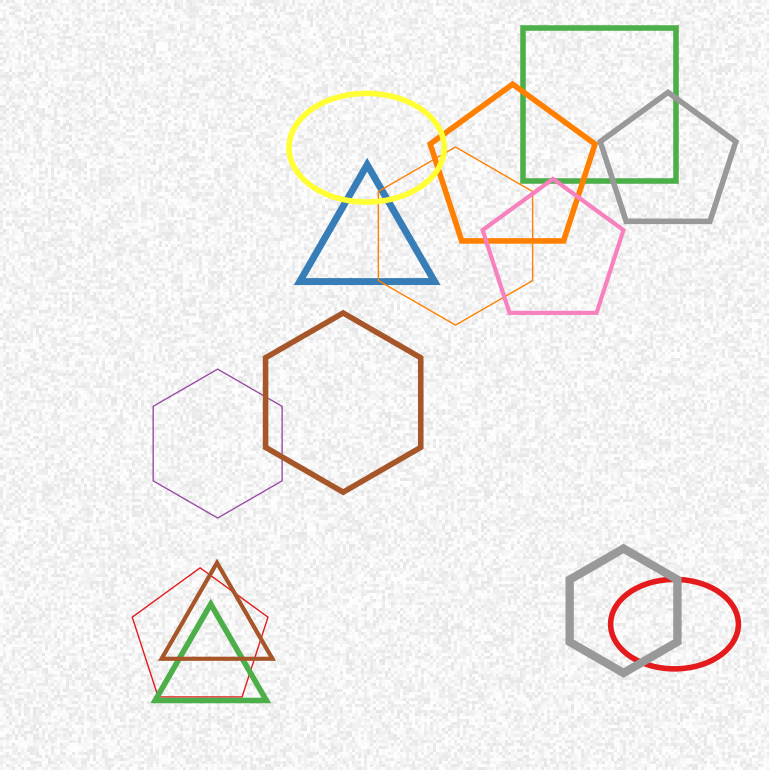[{"shape": "pentagon", "thickness": 0.5, "radius": 0.46, "center": [0.26, 0.17]}, {"shape": "oval", "thickness": 2, "radius": 0.41, "center": [0.876, 0.189]}, {"shape": "triangle", "thickness": 2.5, "radius": 0.51, "center": [0.477, 0.685]}, {"shape": "triangle", "thickness": 2, "radius": 0.42, "center": [0.274, 0.132]}, {"shape": "square", "thickness": 2, "radius": 0.5, "center": [0.778, 0.865]}, {"shape": "hexagon", "thickness": 0.5, "radius": 0.48, "center": [0.283, 0.424]}, {"shape": "pentagon", "thickness": 2, "radius": 0.56, "center": [0.666, 0.778]}, {"shape": "hexagon", "thickness": 0.5, "radius": 0.58, "center": [0.592, 0.693]}, {"shape": "oval", "thickness": 2, "radius": 0.5, "center": [0.476, 0.808]}, {"shape": "hexagon", "thickness": 2, "radius": 0.58, "center": [0.446, 0.477]}, {"shape": "triangle", "thickness": 1.5, "radius": 0.42, "center": [0.282, 0.186]}, {"shape": "pentagon", "thickness": 1.5, "radius": 0.48, "center": [0.718, 0.671]}, {"shape": "pentagon", "thickness": 2, "radius": 0.46, "center": [0.868, 0.787]}, {"shape": "hexagon", "thickness": 3, "radius": 0.4, "center": [0.81, 0.207]}]